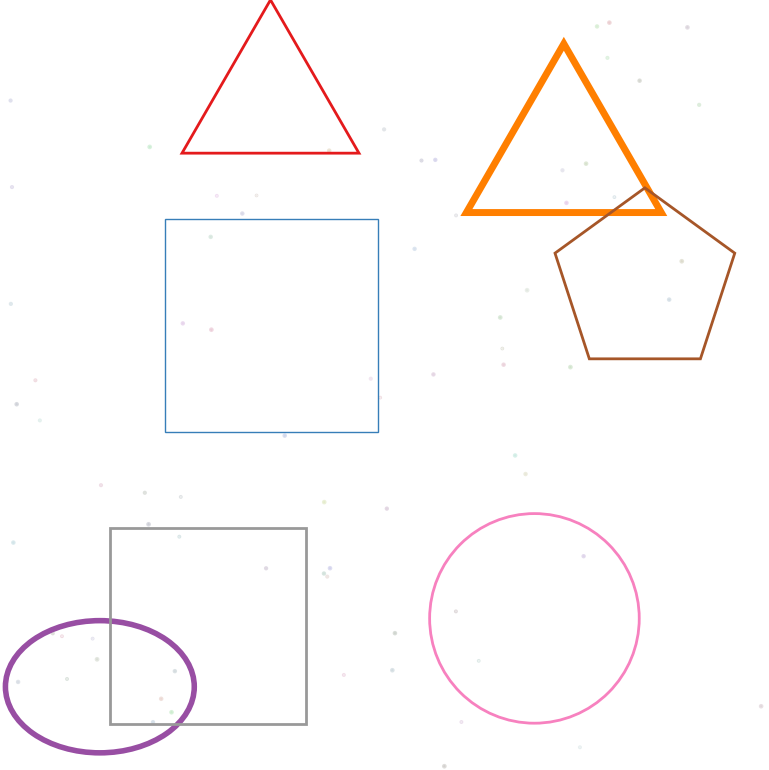[{"shape": "triangle", "thickness": 1, "radius": 0.66, "center": [0.351, 0.867]}, {"shape": "square", "thickness": 0.5, "radius": 0.69, "center": [0.353, 0.577]}, {"shape": "oval", "thickness": 2, "radius": 0.61, "center": [0.13, 0.108]}, {"shape": "triangle", "thickness": 2.5, "radius": 0.73, "center": [0.732, 0.797]}, {"shape": "pentagon", "thickness": 1, "radius": 0.61, "center": [0.838, 0.633]}, {"shape": "circle", "thickness": 1, "radius": 0.68, "center": [0.694, 0.197]}, {"shape": "square", "thickness": 1, "radius": 0.64, "center": [0.27, 0.187]}]